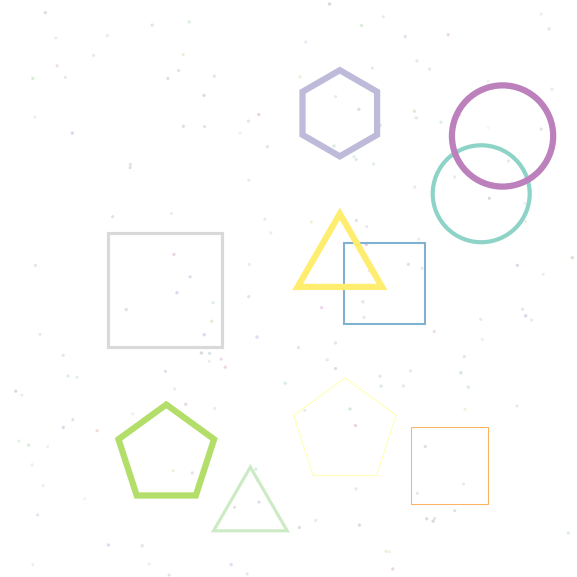[{"shape": "circle", "thickness": 2, "radius": 0.42, "center": [0.833, 0.664]}, {"shape": "pentagon", "thickness": 0.5, "radius": 0.47, "center": [0.597, 0.251]}, {"shape": "hexagon", "thickness": 3, "radius": 0.37, "center": [0.588, 0.803]}, {"shape": "square", "thickness": 1, "radius": 0.35, "center": [0.666, 0.509]}, {"shape": "square", "thickness": 0.5, "radius": 0.33, "center": [0.778, 0.193]}, {"shape": "pentagon", "thickness": 3, "radius": 0.44, "center": [0.288, 0.212]}, {"shape": "square", "thickness": 1.5, "radius": 0.49, "center": [0.286, 0.497]}, {"shape": "circle", "thickness": 3, "radius": 0.44, "center": [0.87, 0.764]}, {"shape": "triangle", "thickness": 1.5, "radius": 0.37, "center": [0.434, 0.117]}, {"shape": "triangle", "thickness": 3, "radius": 0.42, "center": [0.588, 0.544]}]